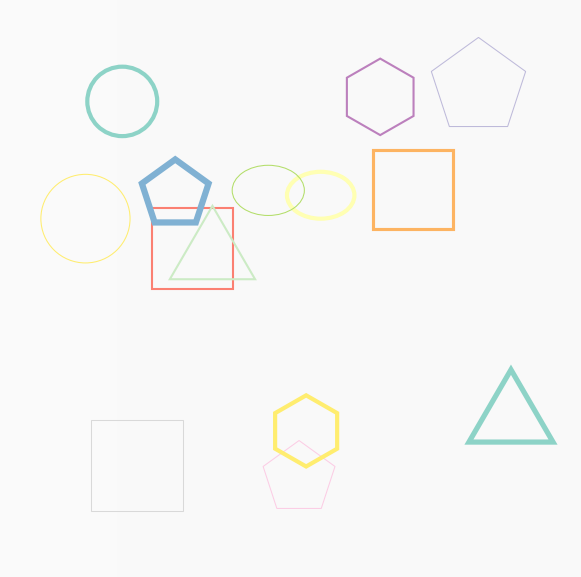[{"shape": "circle", "thickness": 2, "radius": 0.3, "center": [0.21, 0.824]}, {"shape": "triangle", "thickness": 2.5, "radius": 0.42, "center": [0.879, 0.275]}, {"shape": "oval", "thickness": 2, "radius": 0.29, "center": [0.552, 0.661]}, {"shape": "pentagon", "thickness": 0.5, "radius": 0.43, "center": [0.823, 0.849]}, {"shape": "square", "thickness": 1, "radius": 0.35, "center": [0.331, 0.569]}, {"shape": "pentagon", "thickness": 3, "radius": 0.3, "center": [0.301, 0.663]}, {"shape": "square", "thickness": 1.5, "radius": 0.34, "center": [0.711, 0.671]}, {"shape": "oval", "thickness": 0.5, "radius": 0.31, "center": [0.462, 0.669]}, {"shape": "pentagon", "thickness": 0.5, "radius": 0.33, "center": [0.515, 0.171]}, {"shape": "square", "thickness": 0.5, "radius": 0.4, "center": [0.236, 0.193]}, {"shape": "hexagon", "thickness": 1, "radius": 0.33, "center": [0.654, 0.831]}, {"shape": "triangle", "thickness": 1, "radius": 0.42, "center": [0.366, 0.558]}, {"shape": "hexagon", "thickness": 2, "radius": 0.31, "center": [0.527, 0.253]}, {"shape": "circle", "thickness": 0.5, "radius": 0.38, "center": [0.147, 0.621]}]